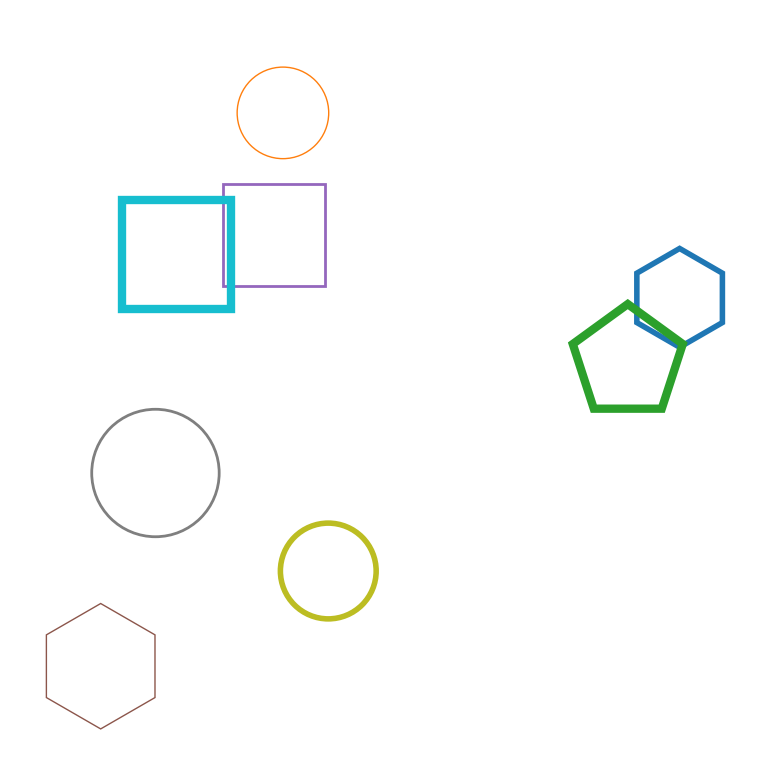[{"shape": "hexagon", "thickness": 2, "radius": 0.32, "center": [0.883, 0.613]}, {"shape": "circle", "thickness": 0.5, "radius": 0.3, "center": [0.367, 0.853]}, {"shape": "pentagon", "thickness": 3, "radius": 0.38, "center": [0.815, 0.53]}, {"shape": "square", "thickness": 1, "radius": 0.33, "center": [0.356, 0.695]}, {"shape": "hexagon", "thickness": 0.5, "radius": 0.41, "center": [0.131, 0.135]}, {"shape": "circle", "thickness": 1, "radius": 0.41, "center": [0.202, 0.386]}, {"shape": "circle", "thickness": 2, "radius": 0.31, "center": [0.426, 0.258]}, {"shape": "square", "thickness": 3, "radius": 0.35, "center": [0.23, 0.669]}]